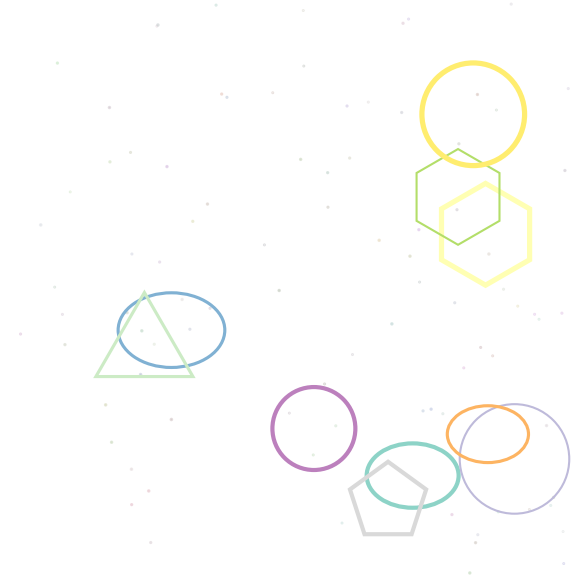[{"shape": "oval", "thickness": 2, "radius": 0.4, "center": [0.715, 0.176]}, {"shape": "hexagon", "thickness": 2.5, "radius": 0.44, "center": [0.841, 0.593]}, {"shape": "circle", "thickness": 1, "radius": 0.47, "center": [0.891, 0.204]}, {"shape": "oval", "thickness": 1.5, "radius": 0.46, "center": [0.297, 0.427]}, {"shape": "oval", "thickness": 1.5, "radius": 0.35, "center": [0.845, 0.247]}, {"shape": "hexagon", "thickness": 1, "radius": 0.41, "center": [0.793, 0.658]}, {"shape": "pentagon", "thickness": 2, "radius": 0.35, "center": [0.672, 0.13]}, {"shape": "circle", "thickness": 2, "radius": 0.36, "center": [0.544, 0.257]}, {"shape": "triangle", "thickness": 1.5, "radius": 0.48, "center": [0.25, 0.396]}, {"shape": "circle", "thickness": 2.5, "radius": 0.44, "center": [0.819, 0.801]}]